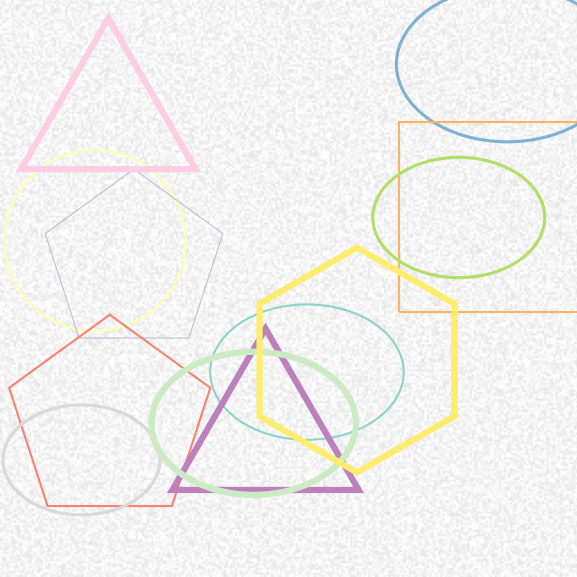[{"shape": "oval", "thickness": 1, "radius": 0.84, "center": [0.532, 0.355]}, {"shape": "circle", "thickness": 1, "radius": 0.78, "center": [0.165, 0.583]}, {"shape": "pentagon", "thickness": 0.5, "radius": 0.81, "center": [0.232, 0.545]}, {"shape": "pentagon", "thickness": 1, "radius": 0.92, "center": [0.19, 0.271]}, {"shape": "oval", "thickness": 1.5, "radius": 0.96, "center": [0.878, 0.888]}, {"shape": "square", "thickness": 1, "radius": 0.82, "center": [0.855, 0.623]}, {"shape": "oval", "thickness": 1.5, "radius": 0.74, "center": [0.794, 0.622]}, {"shape": "triangle", "thickness": 3, "radius": 0.87, "center": [0.188, 0.793]}, {"shape": "oval", "thickness": 1.5, "radius": 0.68, "center": [0.141, 0.203]}, {"shape": "triangle", "thickness": 3, "radius": 0.93, "center": [0.46, 0.244]}, {"shape": "oval", "thickness": 3, "radius": 0.89, "center": [0.439, 0.266]}, {"shape": "hexagon", "thickness": 3, "radius": 0.97, "center": [0.618, 0.376]}]